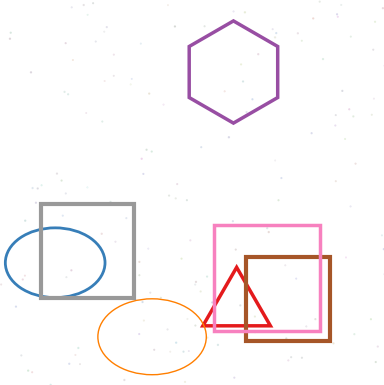[{"shape": "triangle", "thickness": 2.5, "radius": 0.51, "center": [0.615, 0.204]}, {"shape": "oval", "thickness": 2, "radius": 0.65, "center": [0.143, 0.318]}, {"shape": "hexagon", "thickness": 2.5, "radius": 0.66, "center": [0.606, 0.813]}, {"shape": "oval", "thickness": 1, "radius": 0.7, "center": [0.395, 0.125]}, {"shape": "square", "thickness": 3, "radius": 0.55, "center": [0.748, 0.223]}, {"shape": "square", "thickness": 2.5, "radius": 0.69, "center": [0.693, 0.279]}, {"shape": "square", "thickness": 3, "radius": 0.61, "center": [0.227, 0.348]}]